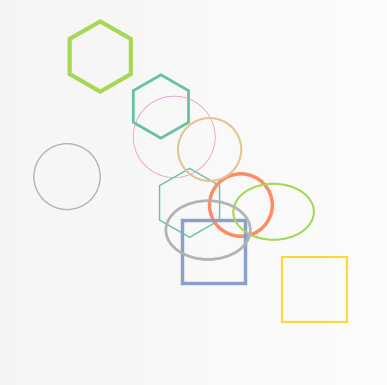[{"shape": "hexagon", "thickness": 2, "radius": 0.41, "center": [0.415, 0.723]}, {"shape": "hexagon", "thickness": 1, "radius": 0.45, "center": [0.489, 0.473]}, {"shape": "circle", "thickness": 2.5, "radius": 0.41, "center": [0.622, 0.467]}, {"shape": "square", "thickness": 2.5, "radius": 0.41, "center": [0.55, 0.348]}, {"shape": "circle", "thickness": 0.5, "radius": 0.53, "center": [0.45, 0.644]}, {"shape": "oval", "thickness": 1.5, "radius": 0.52, "center": [0.706, 0.45]}, {"shape": "hexagon", "thickness": 3, "radius": 0.46, "center": [0.259, 0.853]}, {"shape": "square", "thickness": 1.5, "radius": 0.42, "center": [0.812, 0.248]}, {"shape": "circle", "thickness": 1.5, "radius": 0.41, "center": [0.541, 0.612]}, {"shape": "circle", "thickness": 1, "radius": 0.43, "center": [0.173, 0.541]}, {"shape": "oval", "thickness": 2, "radius": 0.54, "center": [0.537, 0.402]}]